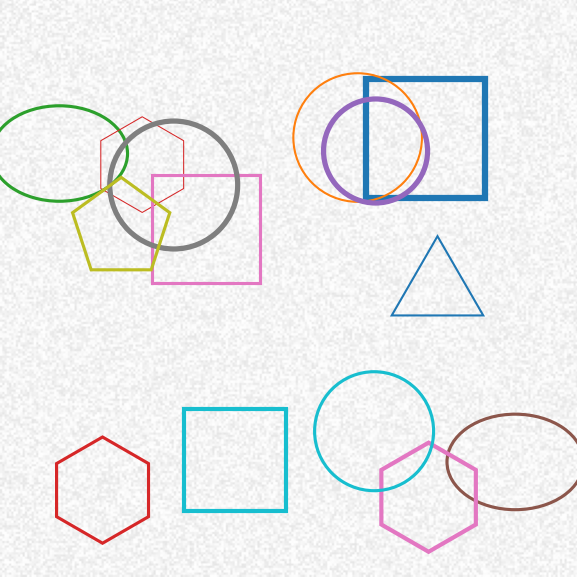[{"shape": "square", "thickness": 3, "radius": 0.52, "center": [0.736, 0.76]}, {"shape": "triangle", "thickness": 1, "radius": 0.46, "center": [0.758, 0.499]}, {"shape": "circle", "thickness": 1, "radius": 0.56, "center": [0.619, 0.761]}, {"shape": "oval", "thickness": 1.5, "radius": 0.59, "center": [0.103, 0.733]}, {"shape": "hexagon", "thickness": 0.5, "radius": 0.41, "center": [0.246, 0.714]}, {"shape": "hexagon", "thickness": 1.5, "radius": 0.46, "center": [0.178, 0.15]}, {"shape": "circle", "thickness": 2.5, "radius": 0.45, "center": [0.65, 0.738]}, {"shape": "oval", "thickness": 1.5, "radius": 0.59, "center": [0.892, 0.199]}, {"shape": "hexagon", "thickness": 2, "radius": 0.47, "center": [0.742, 0.138]}, {"shape": "square", "thickness": 1.5, "radius": 0.47, "center": [0.357, 0.603]}, {"shape": "circle", "thickness": 2.5, "radius": 0.55, "center": [0.301, 0.679]}, {"shape": "pentagon", "thickness": 1.5, "radius": 0.44, "center": [0.21, 0.604]}, {"shape": "circle", "thickness": 1.5, "radius": 0.52, "center": [0.648, 0.252]}, {"shape": "square", "thickness": 2, "radius": 0.44, "center": [0.407, 0.202]}]